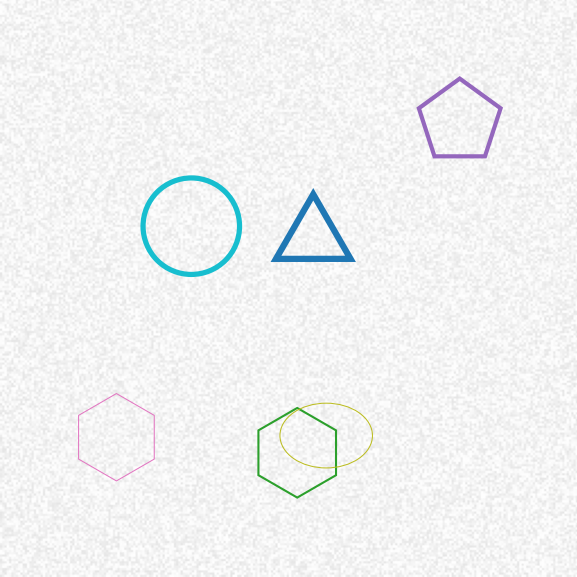[{"shape": "triangle", "thickness": 3, "radius": 0.37, "center": [0.542, 0.588]}, {"shape": "hexagon", "thickness": 1, "radius": 0.39, "center": [0.515, 0.215]}, {"shape": "pentagon", "thickness": 2, "radius": 0.37, "center": [0.796, 0.789]}, {"shape": "hexagon", "thickness": 0.5, "radius": 0.38, "center": [0.202, 0.242]}, {"shape": "oval", "thickness": 0.5, "radius": 0.4, "center": [0.565, 0.245]}, {"shape": "circle", "thickness": 2.5, "radius": 0.42, "center": [0.331, 0.607]}]